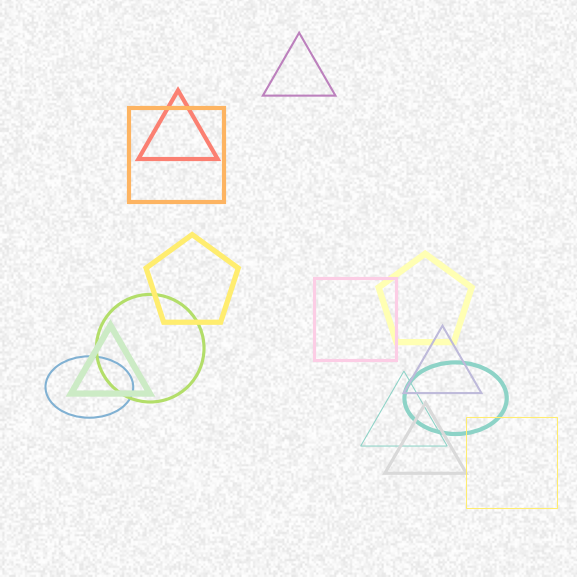[{"shape": "triangle", "thickness": 0.5, "radius": 0.43, "center": [0.699, 0.27]}, {"shape": "oval", "thickness": 2, "radius": 0.44, "center": [0.789, 0.31]}, {"shape": "pentagon", "thickness": 3, "radius": 0.42, "center": [0.736, 0.475]}, {"shape": "triangle", "thickness": 1, "radius": 0.39, "center": [0.766, 0.357]}, {"shape": "triangle", "thickness": 2, "radius": 0.4, "center": [0.308, 0.763]}, {"shape": "oval", "thickness": 1, "radius": 0.38, "center": [0.155, 0.329]}, {"shape": "square", "thickness": 2, "radius": 0.41, "center": [0.306, 0.731]}, {"shape": "circle", "thickness": 1.5, "radius": 0.47, "center": [0.26, 0.396]}, {"shape": "square", "thickness": 1.5, "radius": 0.35, "center": [0.615, 0.447]}, {"shape": "triangle", "thickness": 1.5, "radius": 0.41, "center": [0.737, 0.22]}, {"shape": "triangle", "thickness": 1, "radius": 0.36, "center": [0.518, 0.87]}, {"shape": "triangle", "thickness": 3, "radius": 0.39, "center": [0.191, 0.357]}, {"shape": "square", "thickness": 0.5, "radius": 0.39, "center": [0.886, 0.198]}, {"shape": "pentagon", "thickness": 2.5, "radius": 0.42, "center": [0.333, 0.509]}]